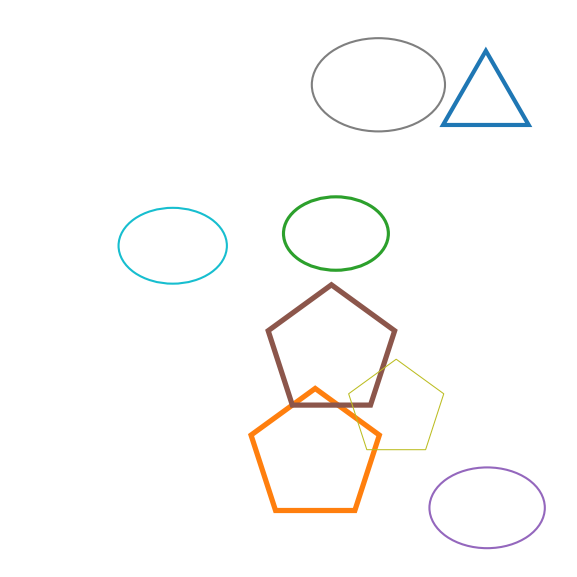[{"shape": "triangle", "thickness": 2, "radius": 0.43, "center": [0.841, 0.826]}, {"shape": "pentagon", "thickness": 2.5, "radius": 0.58, "center": [0.546, 0.21]}, {"shape": "oval", "thickness": 1.5, "radius": 0.45, "center": [0.582, 0.595]}, {"shape": "oval", "thickness": 1, "radius": 0.5, "center": [0.844, 0.12]}, {"shape": "pentagon", "thickness": 2.5, "radius": 0.58, "center": [0.574, 0.391]}, {"shape": "oval", "thickness": 1, "radius": 0.58, "center": [0.655, 0.852]}, {"shape": "pentagon", "thickness": 0.5, "radius": 0.43, "center": [0.686, 0.291]}, {"shape": "oval", "thickness": 1, "radius": 0.47, "center": [0.299, 0.574]}]